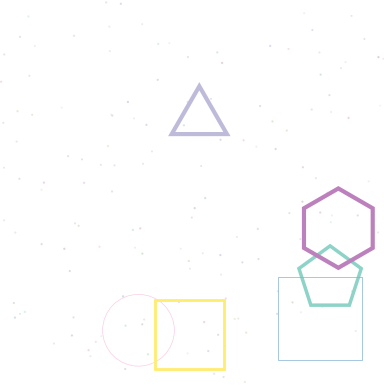[{"shape": "pentagon", "thickness": 2.5, "radius": 0.43, "center": [0.857, 0.276]}, {"shape": "triangle", "thickness": 3, "radius": 0.41, "center": [0.518, 0.693]}, {"shape": "square", "thickness": 0.5, "radius": 0.54, "center": [0.831, 0.173]}, {"shape": "circle", "thickness": 0.5, "radius": 0.47, "center": [0.36, 0.142]}, {"shape": "hexagon", "thickness": 3, "radius": 0.52, "center": [0.879, 0.407]}, {"shape": "square", "thickness": 2, "radius": 0.45, "center": [0.493, 0.131]}]